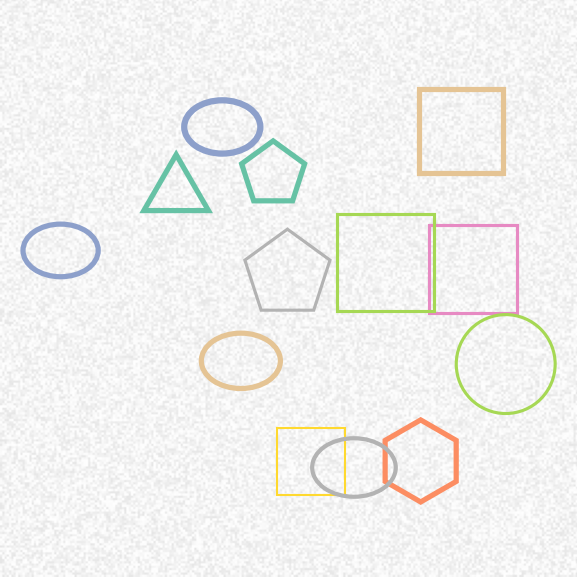[{"shape": "pentagon", "thickness": 2.5, "radius": 0.29, "center": [0.473, 0.698]}, {"shape": "triangle", "thickness": 2.5, "radius": 0.32, "center": [0.305, 0.667]}, {"shape": "hexagon", "thickness": 2.5, "radius": 0.36, "center": [0.728, 0.201]}, {"shape": "oval", "thickness": 3, "radius": 0.33, "center": [0.385, 0.779]}, {"shape": "oval", "thickness": 2.5, "radius": 0.33, "center": [0.105, 0.565]}, {"shape": "square", "thickness": 1.5, "radius": 0.38, "center": [0.819, 0.534]}, {"shape": "circle", "thickness": 1.5, "radius": 0.43, "center": [0.876, 0.369]}, {"shape": "square", "thickness": 1.5, "radius": 0.42, "center": [0.668, 0.545]}, {"shape": "square", "thickness": 1, "radius": 0.29, "center": [0.539, 0.2]}, {"shape": "oval", "thickness": 2.5, "radius": 0.34, "center": [0.417, 0.374]}, {"shape": "square", "thickness": 2.5, "radius": 0.36, "center": [0.798, 0.772]}, {"shape": "pentagon", "thickness": 1.5, "radius": 0.39, "center": [0.498, 0.525]}, {"shape": "oval", "thickness": 2, "radius": 0.36, "center": [0.613, 0.19]}]